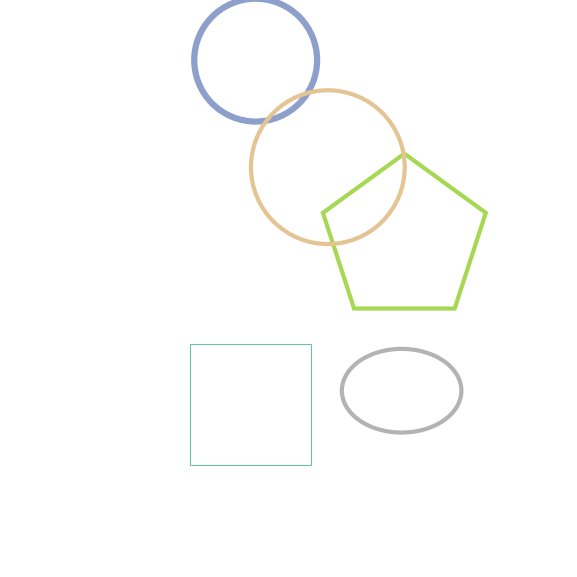[{"shape": "square", "thickness": 0.5, "radius": 0.53, "center": [0.434, 0.299]}, {"shape": "circle", "thickness": 3, "radius": 0.53, "center": [0.443, 0.895]}, {"shape": "pentagon", "thickness": 2, "radius": 0.74, "center": [0.7, 0.585]}, {"shape": "circle", "thickness": 2, "radius": 0.67, "center": [0.568, 0.71]}, {"shape": "oval", "thickness": 2, "radius": 0.52, "center": [0.695, 0.323]}]